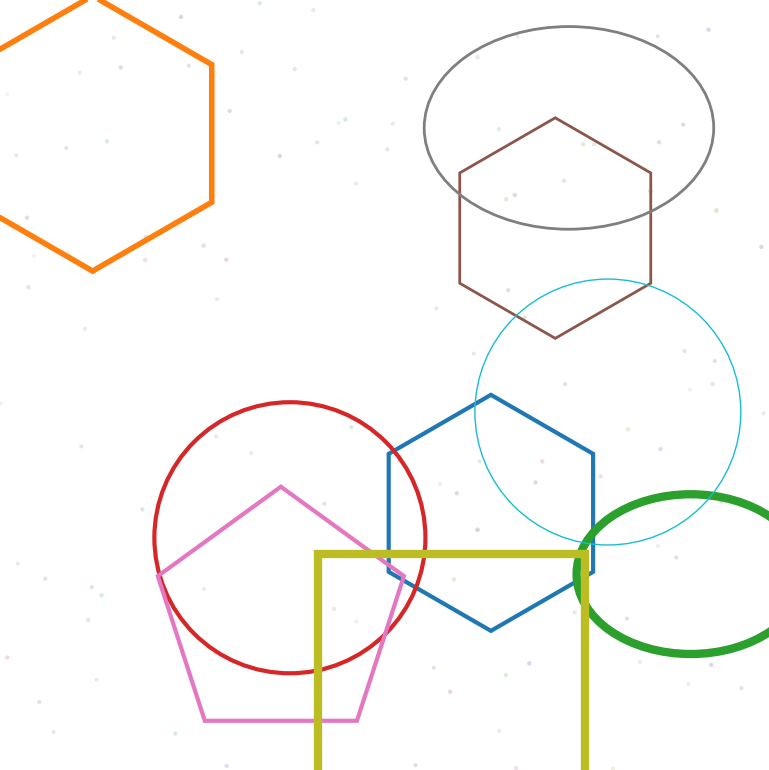[{"shape": "hexagon", "thickness": 1.5, "radius": 0.77, "center": [0.638, 0.334]}, {"shape": "hexagon", "thickness": 2, "radius": 0.89, "center": [0.12, 0.827]}, {"shape": "oval", "thickness": 3, "radius": 0.74, "center": [0.897, 0.254]}, {"shape": "circle", "thickness": 1.5, "radius": 0.88, "center": [0.376, 0.302]}, {"shape": "hexagon", "thickness": 1, "radius": 0.72, "center": [0.721, 0.704]}, {"shape": "pentagon", "thickness": 1.5, "radius": 0.84, "center": [0.365, 0.2]}, {"shape": "oval", "thickness": 1, "radius": 0.94, "center": [0.739, 0.834]}, {"shape": "square", "thickness": 3, "radius": 0.87, "center": [0.586, 0.107]}, {"shape": "circle", "thickness": 0.5, "radius": 0.86, "center": [0.789, 0.465]}]